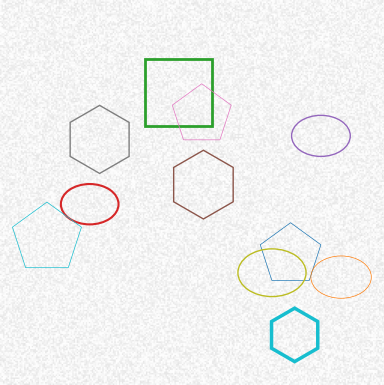[{"shape": "pentagon", "thickness": 0.5, "radius": 0.41, "center": [0.755, 0.339]}, {"shape": "oval", "thickness": 0.5, "radius": 0.39, "center": [0.886, 0.28]}, {"shape": "square", "thickness": 2, "radius": 0.43, "center": [0.463, 0.76]}, {"shape": "oval", "thickness": 1.5, "radius": 0.37, "center": [0.233, 0.47]}, {"shape": "oval", "thickness": 1, "radius": 0.38, "center": [0.834, 0.647]}, {"shape": "hexagon", "thickness": 1, "radius": 0.45, "center": [0.528, 0.52]}, {"shape": "pentagon", "thickness": 0.5, "radius": 0.4, "center": [0.524, 0.702]}, {"shape": "hexagon", "thickness": 1, "radius": 0.44, "center": [0.259, 0.638]}, {"shape": "oval", "thickness": 1, "radius": 0.44, "center": [0.706, 0.292]}, {"shape": "hexagon", "thickness": 2.5, "radius": 0.35, "center": [0.765, 0.13]}, {"shape": "pentagon", "thickness": 0.5, "radius": 0.47, "center": [0.122, 0.381]}]